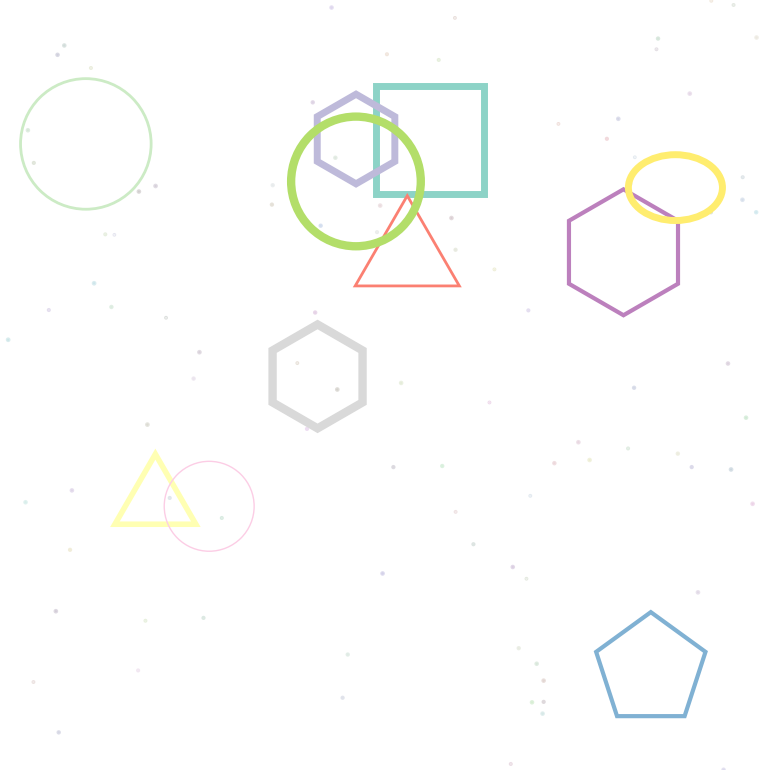[{"shape": "square", "thickness": 2.5, "radius": 0.35, "center": [0.558, 0.818]}, {"shape": "triangle", "thickness": 2, "radius": 0.3, "center": [0.202, 0.35]}, {"shape": "hexagon", "thickness": 2.5, "radius": 0.29, "center": [0.462, 0.819]}, {"shape": "triangle", "thickness": 1, "radius": 0.39, "center": [0.529, 0.668]}, {"shape": "pentagon", "thickness": 1.5, "radius": 0.37, "center": [0.845, 0.13]}, {"shape": "circle", "thickness": 3, "radius": 0.42, "center": [0.462, 0.764]}, {"shape": "circle", "thickness": 0.5, "radius": 0.29, "center": [0.272, 0.342]}, {"shape": "hexagon", "thickness": 3, "radius": 0.34, "center": [0.412, 0.511]}, {"shape": "hexagon", "thickness": 1.5, "radius": 0.41, "center": [0.81, 0.672]}, {"shape": "circle", "thickness": 1, "radius": 0.42, "center": [0.111, 0.813]}, {"shape": "oval", "thickness": 2.5, "radius": 0.31, "center": [0.877, 0.756]}]